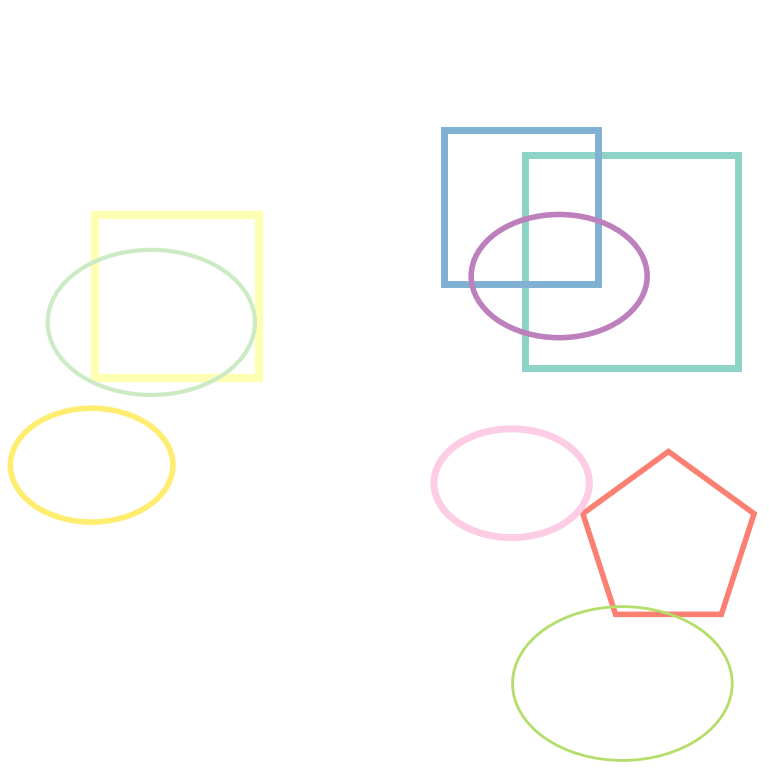[{"shape": "square", "thickness": 2.5, "radius": 0.69, "center": [0.82, 0.66]}, {"shape": "square", "thickness": 3, "radius": 0.53, "center": [0.23, 0.615]}, {"shape": "pentagon", "thickness": 2, "radius": 0.58, "center": [0.868, 0.297]}, {"shape": "square", "thickness": 2.5, "radius": 0.5, "center": [0.677, 0.732]}, {"shape": "oval", "thickness": 1, "radius": 0.71, "center": [0.808, 0.112]}, {"shape": "oval", "thickness": 2.5, "radius": 0.5, "center": [0.664, 0.372]}, {"shape": "oval", "thickness": 2, "radius": 0.57, "center": [0.726, 0.641]}, {"shape": "oval", "thickness": 1.5, "radius": 0.67, "center": [0.196, 0.581]}, {"shape": "oval", "thickness": 2, "radius": 0.53, "center": [0.119, 0.396]}]